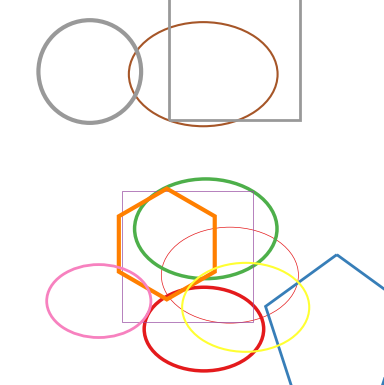[{"shape": "oval", "thickness": 0.5, "radius": 0.89, "center": [0.597, 0.285]}, {"shape": "oval", "thickness": 2.5, "radius": 0.78, "center": [0.53, 0.145]}, {"shape": "pentagon", "thickness": 2, "radius": 0.97, "center": [0.875, 0.144]}, {"shape": "oval", "thickness": 2.5, "radius": 0.92, "center": [0.535, 0.406]}, {"shape": "square", "thickness": 0.5, "radius": 0.85, "center": [0.487, 0.335]}, {"shape": "hexagon", "thickness": 3, "radius": 0.72, "center": [0.433, 0.366]}, {"shape": "oval", "thickness": 1.5, "radius": 0.83, "center": [0.638, 0.202]}, {"shape": "oval", "thickness": 1.5, "radius": 0.97, "center": [0.528, 0.807]}, {"shape": "oval", "thickness": 2, "radius": 0.68, "center": [0.257, 0.218]}, {"shape": "square", "thickness": 2, "radius": 0.85, "center": [0.608, 0.859]}, {"shape": "circle", "thickness": 3, "radius": 0.67, "center": [0.233, 0.814]}]